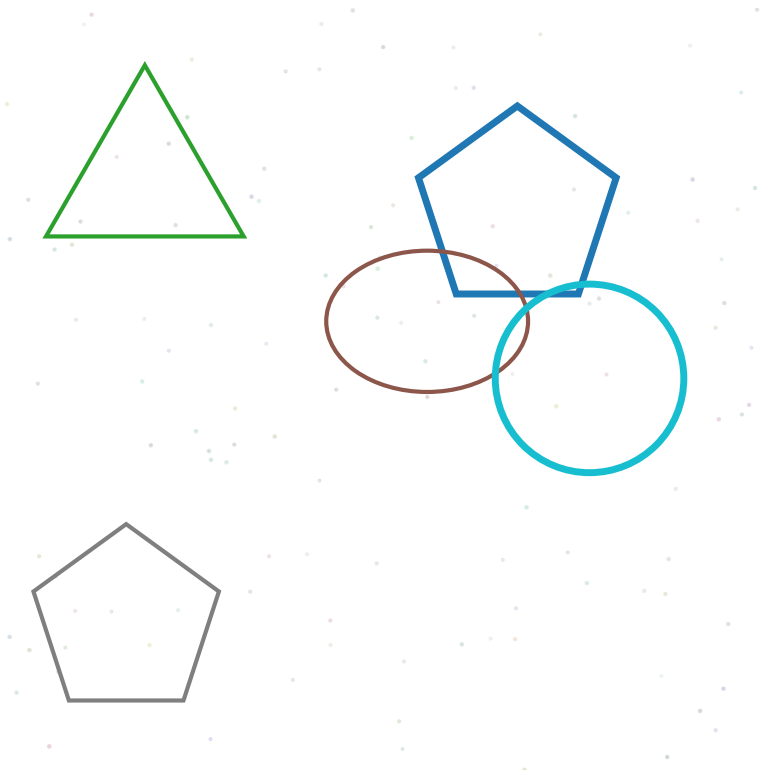[{"shape": "pentagon", "thickness": 2.5, "radius": 0.67, "center": [0.672, 0.727]}, {"shape": "triangle", "thickness": 1.5, "radius": 0.74, "center": [0.188, 0.767]}, {"shape": "oval", "thickness": 1.5, "radius": 0.66, "center": [0.555, 0.583]}, {"shape": "pentagon", "thickness": 1.5, "radius": 0.63, "center": [0.164, 0.193]}, {"shape": "circle", "thickness": 2.5, "radius": 0.61, "center": [0.766, 0.509]}]